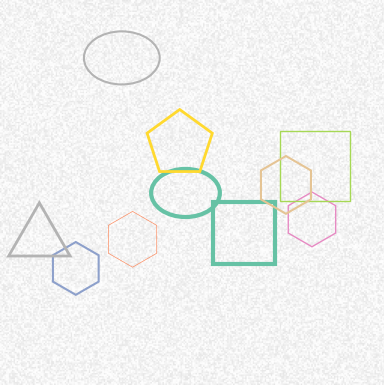[{"shape": "oval", "thickness": 3, "radius": 0.45, "center": [0.482, 0.499]}, {"shape": "square", "thickness": 3, "radius": 0.4, "center": [0.634, 0.395]}, {"shape": "hexagon", "thickness": 0.5, "radius": 0.36, "center": [0.344, 0.378]}, {"shape": "hexagon", "thickness": 1.5, "radius": 0.34, "center": [0.197, 0.303]}, {"shape": "hexagon", "thickness": 1, "radius": 0.36, "center": [0.81, 0.43]}, {"shape": "square", "thickness": 1, "radius": 0.46, "center": [0.818, 0.569]}, {"shape": "pentagon", "thickness": 2, "radius": 0.45, "center": [0.467, 0.627]}, {"shape": "hexagon", "thickness": 1.5, "radius": 0.37, "center": [0.743, 0.52]}, {"shape": "oval", "thickness": 1.5, "radius": 0.49, "center": [0.316, 0.85]}, {"shape": "triangle", "thickness": 2, "radius": 0.46, "center": [0.102, 0.381]}]